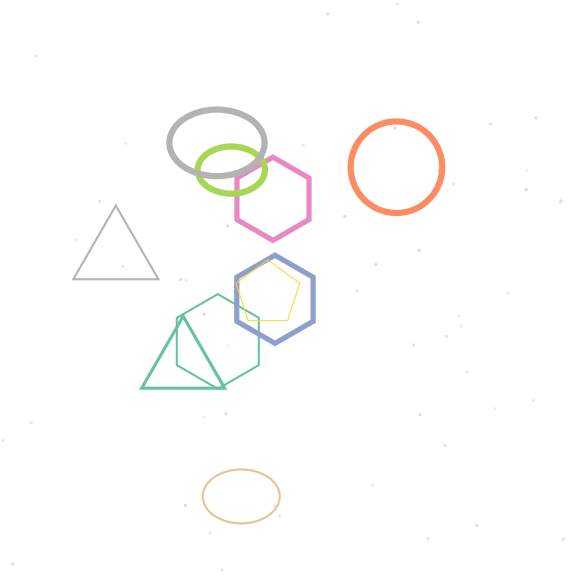[{"shape": "hexagon", "thickness": 1, "radius": 0.41, "center": [0.377, 0.408]}, {"shape": "triangle", "thickness": 1.5, "radius": 0.41, "center": [0.317, 0.368]}, {"shape": "circle", "thickness": 3, "radius": 0.4, "center": [0.686, 0.71]}, {"shape": "hexagon", "thickness": 2.5, "radius": 0.38, "center": [0.476, 0.481]}, {"shape": "hexagon", "thickness": 2.5, "radius": 0.36, "center": [0.473, 0.655]}, {"shape": "oval", "thickness": 3, "radius": 0.29, "center": [0.4, 0.705]}, {"shape": "pentagon", "thickness": 0.5, "radius": 0.29, "center": [0.464, 0.491]}, {"shape": "oval", "thickness": 1, "radius": 0.33, "center": [0.418, 0.139]}, {"shape": "oval", "thickness": 3, "radius": 0.41, "center": [0.376, 0.752]}, {"shape": "triangle", "thickness": 1, "radius": 0.43, "center": [0.201, 0.558]}]